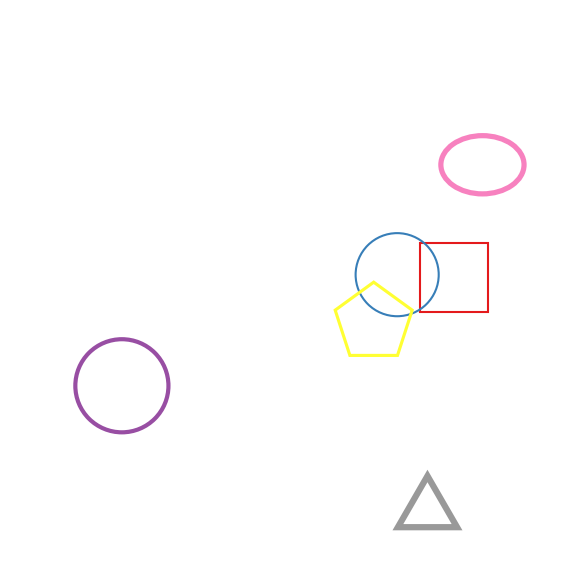[{"shape": "square", "thickness": 1, "radius": 0.3, "center": [0.787, 0.519]}, {"shape": "circle", "thickness": 1, "radius": 0.36, "center": [0.688, 0.523]}, {"shape": "circle", "thickness": 2, "radius": 0.4, "center": [0.211, 0.331]}, {"shape": "pentagon", "thickness": 1.5, "radius": 0.35, "center": [0.647, 0.44]}, {"shape": "oval", "thickness": 2.5, "radius": 0.36, "center": [0.835, 0.714]}, {"shape": "triangle", "thickness": 3, "radius": 0.3, "center": [0.74, 0.116]}]